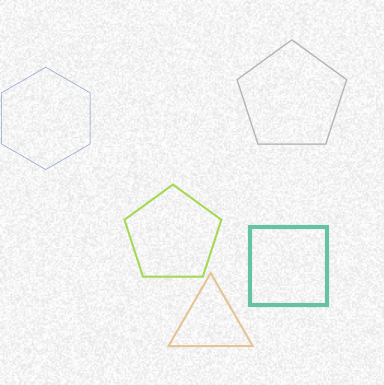[{"shape": "square", "thickness": 3, "radius": 0.5, "center": [0.749, 0.309]}, {"shape": "hexagon", "thickness": 0.5, "radius": 0.66, "center": [0.119, 0.693]}, {"shape": "pentagon", "thickness": 1.5, "radius": 0.66, "center": [0.449, 0.388]}, {"shape": "triangle", "thickness": 1.5, "radius": 0.63, "center": [0.547, 0.164]}, {"shape": "pentagon", "thickness": 1, "radius": 0.75, "center": [0.758, 0.747]}]